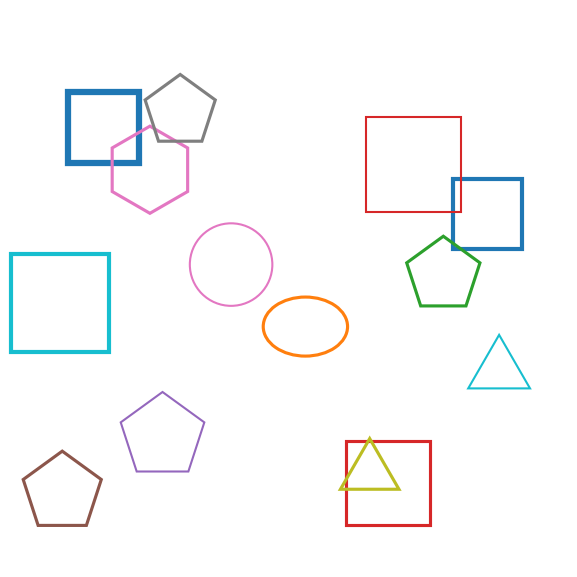[{"shape": "square", "thickness": 3, "radius": 0.31, "center": [0.179, 0.778]}, {"shape": "square", "thickness": 2, "radius": 0.3, "center": [0.844, 0.628]}, {"shape": "oval", "thickness": 1.5, "radius": 0.37, "center": [0.529, 0.434]}, {"shape": "pentagon", "thickness": 1.5, "radius": 0.33, "center": [0.768, 0.523]}, {"shape": "square", "thickness": 1, "radius": 0.41, "center": [0.716, 0.715]}, {"shape": "square", "thickness": 1.5, "radius": 0.36, "center": [0.671, 0.162]}, {"shape": "pentagon", "thickness": 1, "radius": 0.38, "center": [0.281, 0.244]}, {"shape": "pentagon", "thickness": 1.5, "radius": 0.36, "center": [0.108, 0.147]}, {"shape": "circle", "thickness": 1, "radius": 0.36, "center": [0.4, 0.541]}, {"shape": "hexagon", "thickness": 1.5, "radius": 0.38, "center": [0.26, 0.705]}, {"shape": "pentagon", "thickness": 1.5, "radius": 0.32, "center": [0.312, 0.806]}, {"shape": "triangle", "thickness": 1.5, "radius": 0.29, "center": [0.64, 0.181]}, {"shape": "square", "thickness": 2, "radius": 0.42, "center": [0.104, 0.474]}, {"shape": "triangle", "thickness": 1, "radius": 0.31, "center": [0.864, 0.357]}]